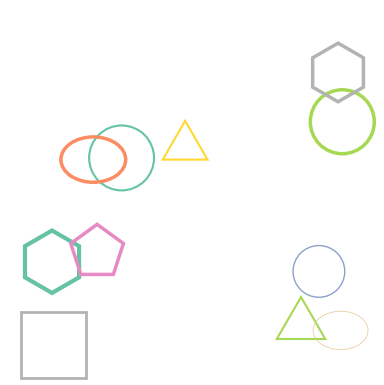[{"shape": "circle", "thickness": 1.5, "radius": 0.42, "center": [0.316, 0.59]}, {"shape": "hexagon", "thickness": 3, "radius": 0.41, "center": [0.135, 0.32]}, {"shape": "oval", "thickness": 2.5, "radius": 0.42, "center": [0.242, 0.585]}, {"shape": "circle", "thickness": 1, "radius": 0.34, "center": [0.828, 0.295]}, {"shape": "pentagon", "thickness": 2.5, "radius": 0.36, "center": [0.252, 0.345]}, {"shape": "triangle", "thickness": 1.5, "radius": 0.36, "center": [0.782, 0.156]}, {"shape": "circle", "thickness": 2.5, "radius": 0.42, "center": [0.889, 0.684]}, {"shape": "triangle", "thickness": 1.5, "radius": 0.34, "center": [0.481, 0.619]}, {"shape": "oval", "thickness": 0.5, "radius": 0.36, "center": [0.885, 0.142]}, {"shape": "square", "thickness": 2, "radius": 0.43, "center": [0.139, 0.104]}, {"shape": "hexagon", "thickness": 2.5, "radius": 0.38, "center": [0.878, 0.812]}]